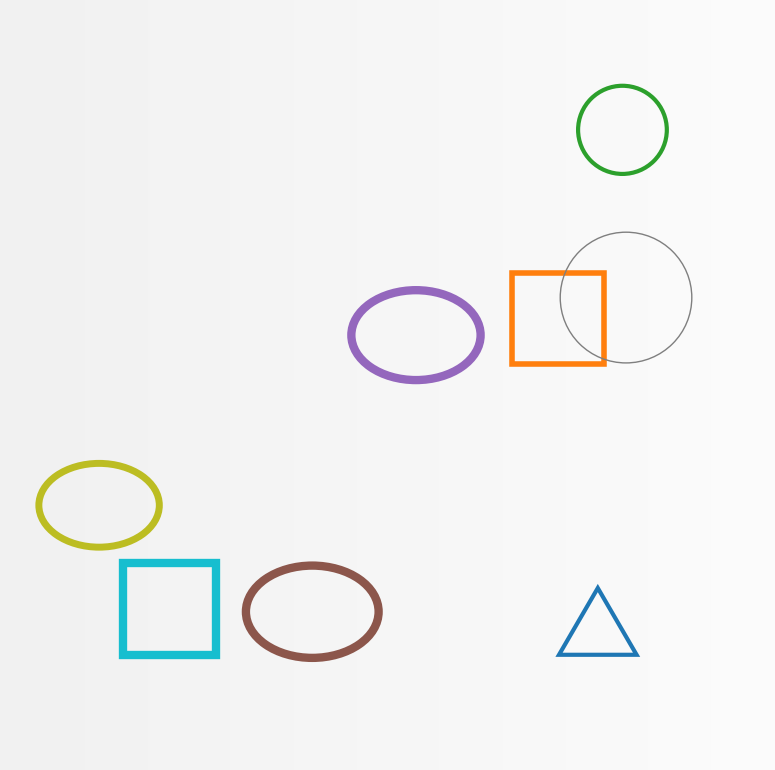[{"shape": "triangle", "thickness": 1.5, "radius": 0.29, "center": [0.771, 0.179]}, {"shape": "square", "thickness": 2, "radius": 0.3, "center": [0.72, 0.586]}, {"shape": "circle", "thickness": 1.5, "radius": 0.29, "center": [0.803, 0.831]}, {"shape": "oval", "thickness": 3, "radius": 0.42, "center": [0.537, 0.565]}, {"shape": "oval", "thickness": 3, "radius": 0.43, "center": [0.403, 0.206]}, {"shape": "circle", "thickness": 0.5, "radius": 0.42, "center": [0.808, 0.614]}, {"shape": "oval", "thickness": 2.5, "radius": 0.39, "center": [0.128, 0.344]}, {"shape": "square", "thickness": 3, "radius": 0.3, "center": [0.218, 0.209]}]